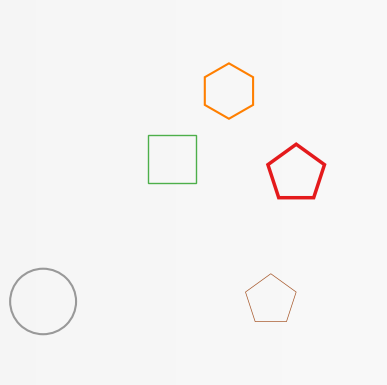[{"shape": "pentagon", "thickness": 2.5, "radius": 0.38, "center": [0.764, 0.549]}, {"shape": "square", "thickness": 1, "radius": 0.31, "center": [0.444, 0.587]}, {"shape": "hexagon", "thickness": 1.5, "radius": 0.36, "center": [0.591, 0.764]}, {"shape": "pentagon", "thickness": 0.5, "radius": 0.34, "center": [0.699, 0.22]}, {"shape": "circle", "thickness": 1.5, "radius": 0.43, "center": [0.111, 0.217]}]